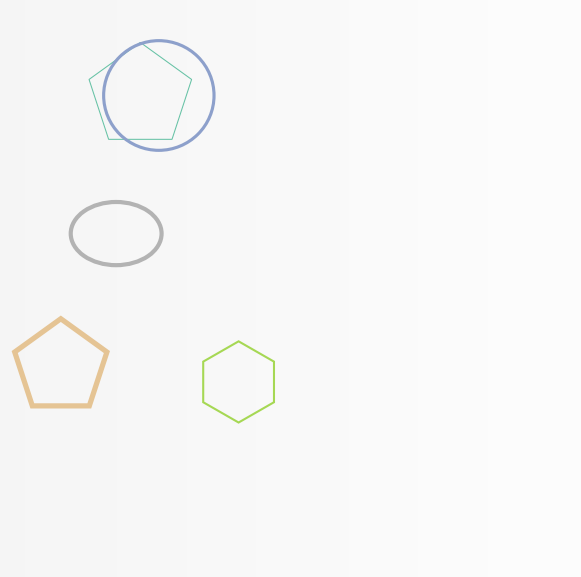[{"shape": "pentagon", "thickness": 0.5, "radius": 0.46, "center": [0.241, 0.833]}, {"shape": "circle", "thickness": 1.5, "radius": 0.47, "center": [0.273, 0.834]}, {"shape": "hexagon", "thickness": 1, "radius": 0.35, "center": [0.41, 0.338]}, {"shape": "pentagon", "thickness": 2.5, "radius": 0.42, "center": [0.105, 0.364]}, {"shape": "oval", "thickness": 2, "radius": 0.39, "center": [0.2, 0.595]}]